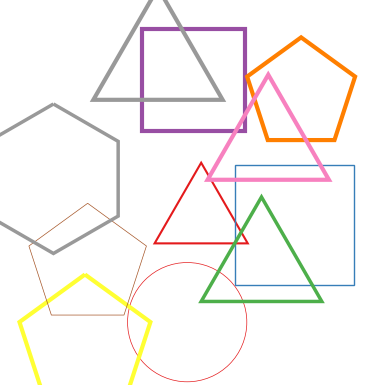[{"shape": "circle", "thickness": 0.5, "radius": 0.77, "center": [0.486, 0.163]}, {"shape": "triangle", "thickness": 1.5, "radius": 0.7, "center": [0.523, 0.438]}, {"shape": "square", "thickness": 1, "radius": 0.78, "center": [0.765, 0.416]}, {"shape": "triangle", "thickness": 2.5, "radius": 0.9, "center": [0.679, 0.307]}, {"shape": "square", "thickness": 3, "radius": 0.67, "center": [0.503, 0.792]}, {"shape": "pentagon", "thickness": 3, "radius": 0.74, "center": [0.782, 0.755]}, {"shape": "pentagon", "thickness": 3, "radius": 0.89, "center": [0.221, 0.108]}, {"shape": "pentagon", "thickness": 0.5, "radius": 0.8, "center": [0.228, 0.311]}, {"shape": "triangle", "thickness": 3, "radius": 0.91, "center": [0.697, 0.624]}, {"shape": "hexagon", "thickness": 2.5, "radius": 0.97, "center": [0.139, 0.536]}, {"shape": "triangle", "thickness": 3, "radius": 0.97, "center": [0.41, 0.838]}]